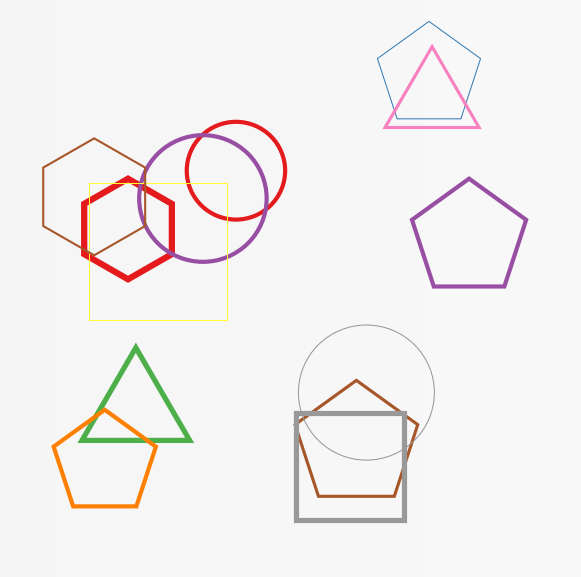[{"shape": "hexagon", "thickness": 3, "radius": 0.44, "center": [0.22, 0.603]}, {"shape": "circle", "thickness": 2, "radius": 0.42, "center": [0.406, 0.704]}, {"shape": "pentagon", "thickness": 0.5, "radius": 0.47, "center": [0.738, 0.869]}, {"shape": "triangle", "thickness": 2.5, "radius": 0.53, "center": [0.234, 0.29]}, {"shape": "circle", "thickness": 2, "radius": 0.55, "center": [0.349, 0.655]}, {"shape": "pentagon", "thickness": 2, "radius": 0.52, "center": [0.807, 0.587]}, {"shape": "pentagon", "thickness": 2, "radius": 0.46, "center": [0.18, 0.197]}, {"shape": "square", "thickness": 0.5, "radius": 0.59, "center": [0.272, 0.564]}, {"shape": "pentagon", "thickness": 1.5, "radius": 0.55, "center": [0.613, 0.23]}, {"shape": "hexagon", "thickness": 1, "radius": 0.51, "center": [0.162, 0.658]}, {"shape": "triangle", "thickness": 1.5, "radius": 0.47, "center": [0.743, 0.825]}, {"shape": "circle", "thickness": 0.5, "radius": 0.58, "center": [0.63, 0.319]}, {"shape": "square", "thickness": 2.5, "radius": 0.47, "center": [0.602, 0.191]}]